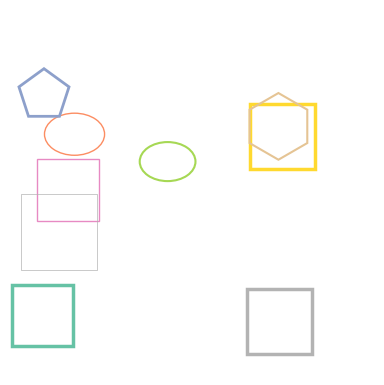[{"shape": "square", "thickness": 2.5, "radius": 0.4, "center": [0.11, 0.181]}, {"shape": "oval", "thickness": 1, "radius": 0.39, "center": [0.194, 0.651]}, {"shape": "pentagon", "thickness": 2, "radius": 0.34, "center": [0.114, 0.753]}, {"shape": "square", "thickness": 1, "radius": 0.4, "center": [0.177, 0.508]}, {"shape": "oval", "thickness": 1.5, "radius": 0.36, "center": [0.435, 0.58]}, {"shape": "square", "thickness": 2.5, "radius": 0.42, "center": [0.735, 0.644]}, {"shape": "hexagon", "thickness": 1.5, "radius": 0.43, "center": [0.723, 0.672]}, {"shape": "square", "thickness": 2.5, "radius": 0.42, "center": [0.725, 0.165]}, {"shape": "square", "thickness": 0.5, "radius": 0.49, "center": [0.153, 0.398]}]